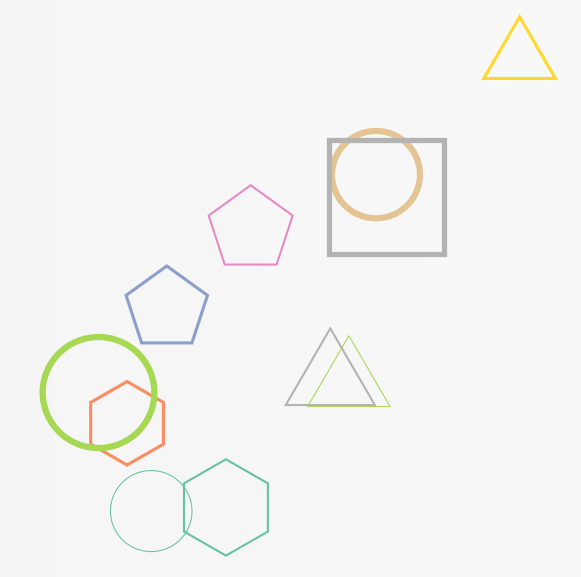[{"shape": "circle", "thickness": 0.5, "radius": 0.35, "center": [0.26, 0.114]}, {"shape": "hexagon", "thickness": 1, "radius": 0.42, "center": [0.389, 0.12]}, {"shape": "hexagon", "thickness": 1.5, "radius": 0.36, "center": [0.219, 0.266]}, {"shape": "pentagon", "thickness": 1.5, "radius": 0.37, "center": [0.287, 0.465]}, {"shape": "pentagon", "thickness": 1, "radius": 0.38, "center": [0.431, 0.602]}, {"shape": "circle", "thickness": 3, "radius": 0.48, "center": [0.17, 0.319]}, {"shape": "triangle", "thickness": 0.5, "radius": 0.41, "center": [0.6, 0.336]}, {"shape": "triangle", "thickness": 1.5, "radius": 0.36, "center": [0.894, 0.899]}, {"shape": "circle", "thickness": 3, "radius": 0.38, "center": [0.647, 0.697]}, {"shape": "triangle", "thickness": 1, "radius": 0.44, "center": [0.568, 0.342]}, {"shape": "square", "thickness": 2.5, "radius": 0.49, "center": [0.665, 0.658]}]